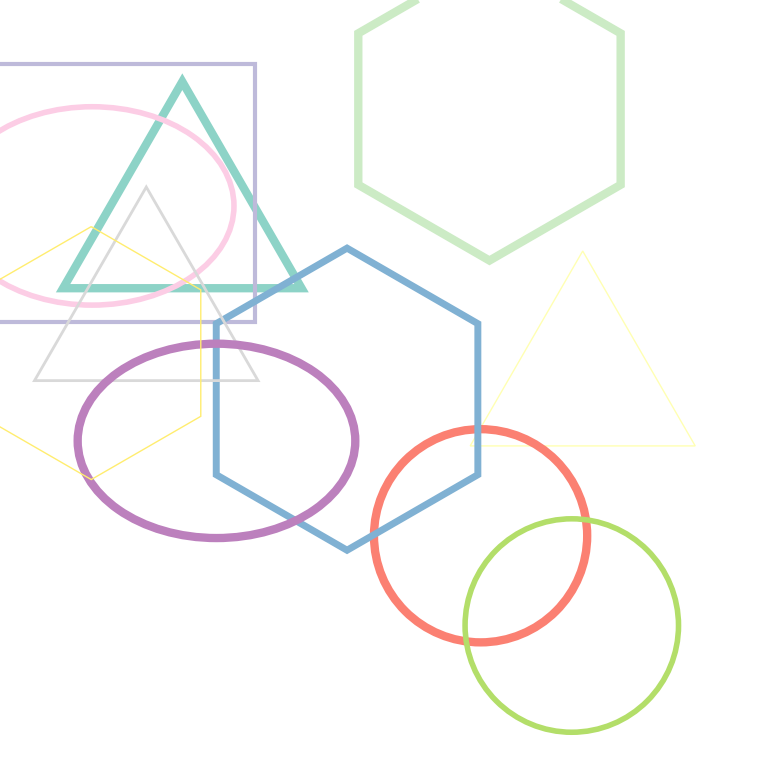[{"shape": "triangle", "thickness": 3, "radius": 0.89, "center": [0.237, 0.715]}, {"shape": "triangle", "thickness": 0.5, "radius": 0.84, "center": [0.757, 0.505]}, {"shape": "square", "thickness": 1.5, "radius": 0.84, "center": [0.164, 0.749]}, {"shape": "circle", "thickness": 3, "radius": 0.69, "center": [0.624, 0.304]}, {"shape": "hexagon", "thickness": 2.5, "radius": 0.98, "center": [0.451, 0.482]}, {"shape": "circle", "thickness": 2, "radius": 0.69, "center": [0.743, 0.188]}, {"shape": "oval", "thickness": 2, "radius": 0.92, "center": [0.12, 0.733]}, {"shape": "triangle", "thickness": 1, "radius": 0.84, "center": [0.19, 0.59]}, {"shape": "oval", "thickness": 3, "radius": 0.9, "center": [0.281, 0.427]}, {"shape": "hexagon", "thickness": 3, "radius": 0.98, "center": [0.636, 0.858]}, {"shape": "hexagon", "thickness": 0.5, "radius": 0.82, "center": [0.119, 0.541]}]